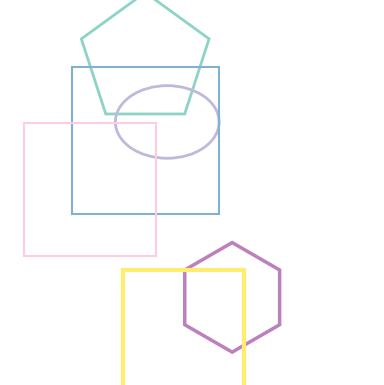[{"shape": "pentagon", "thickness": 2, "radius": 0.87, "center": [0.377, 0.845]}, {"shape": "oval", "thickness": 2, "radius": 0.67, "center": [0.434, 0.683]}, {"shape": "square", "thickness": 1.5, "radius": 0.95, "center": [0.378, 0.634]}, {"shape": "square", "thickness": 1.5, "radius": 0.86, "center": [0.234, 0.507]}, {"shape": "hexagon", "thickness": 2.5, "radius": 0.71, "center": [0.603, 0.228]}, {"shape": "square", "thickness": 3, "radius": 0.79, "center": [0.477, 0.142]}]